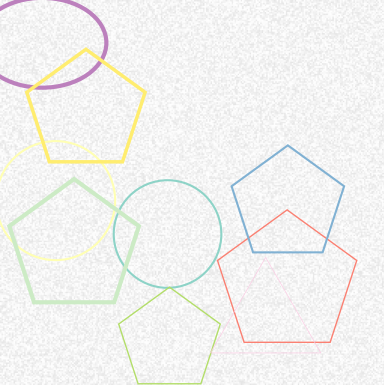[{"shape": "circle", "thickness": 1.5, "radius": 0.7, "center": [0.435, 0.392]}, {"shape": "circle", "thickness": 1.5, "radius": 0.77, "center": [0.145, 0.479]}, {"shape": "pentagon", "thickness": 1, "radius": 0.95, "center": [0.746, 0.265]}, {"shape": "pentagon", "thickness": 1.5, "radius": 0.77, "center": [0.748, 0.469]}, {"shape": "pentagon", "thickness": 1, "radius": 0.69, "center": [0.44, 0.115]}, {"shape": "triangle", "thickness": 0.5, "radius": 0.83, "center": [0.69, 0.166]}, {"shape": "oval", "thickness": 3, "radius": 0.83, "center": [0.11, 0.889]}, {"shape": "pentagon", "thickness": 3, "radius": 0.88, "center": [0.192, 0.358]}, {"shape": "pentagon", "thickness": 2.5, "radius": 0.81, "center": [0.223, 0.71]}]